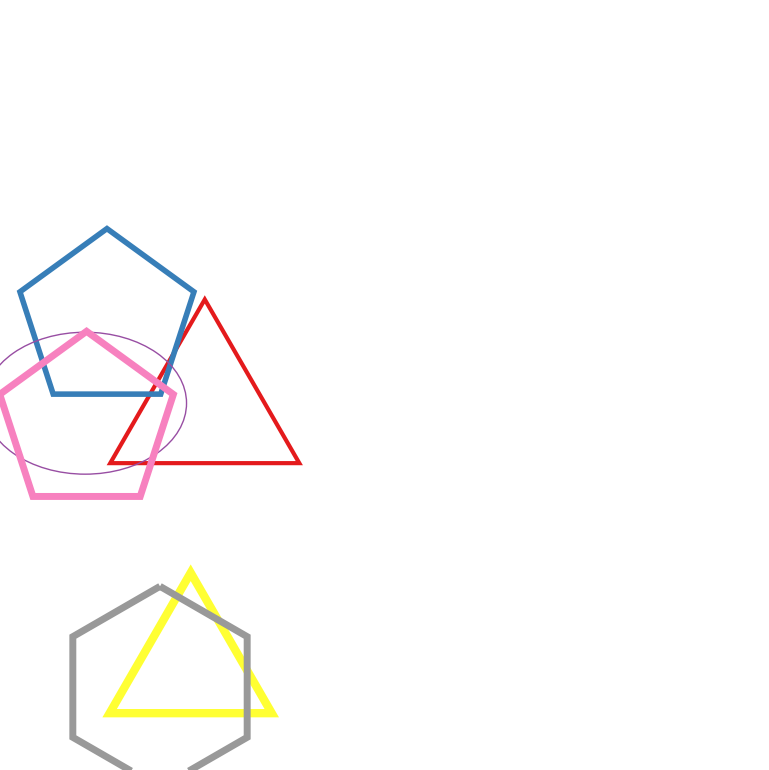[{"shape": "triangle", "thickness": 1.5, "radius": 0.71, "center": [0.266, 0.469]}, {"shape": "pentagon", "thickness": 2, "radius": 0.59, "center": [0.139, 0.584]}, {"shape": "oval", "thickness": 0.5, "radius": 0.66, "center": [0.111, 0.476]}, {"shape": "triangle", "thickness": 3, "radius": 0.61, "center": [0.248, 0.135]}, {"shape": "pentagon", "thickness": 2.5, "radius": 0.59, "center": [0.112, 0.451]}, {"shape": "hexagon", "thickness": 2.5, "radius": 0.65, "center": [0.208, 0.108]}]